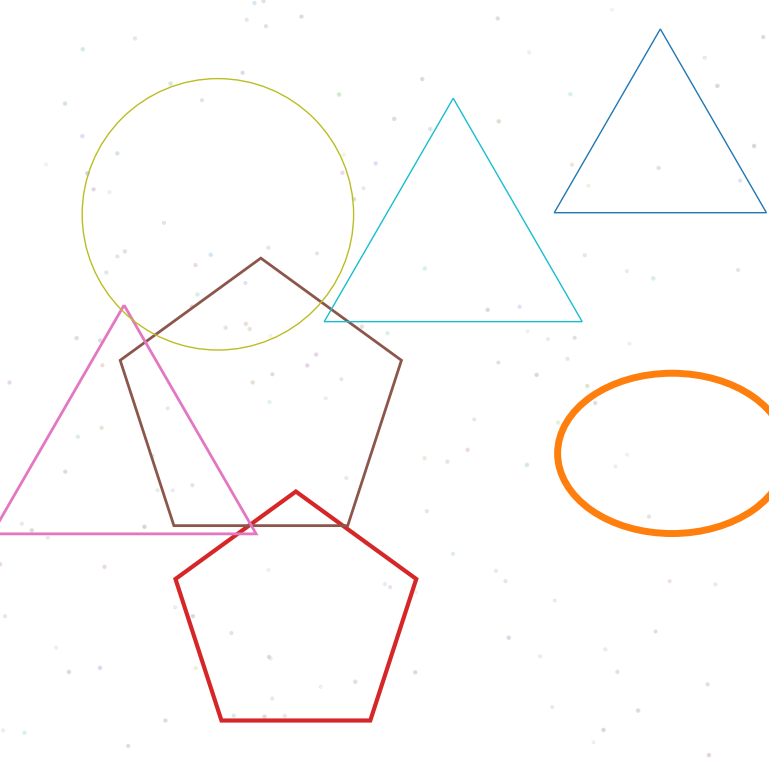[{"shape": "triangle", "thickness": 0.5, "radius": 0.8, "center": [0.858, 0.803]}, {"shape": "oval", "thickness": 2.5, "radius": 0.74, "center": [0.873, 0.411]}, {"shape": "pentagon", "thickness": 1.5, "radius": 0.82, "center": [0.384, 0.197]}, {"shape": "pentagon", "thickness": 1, "radius": 0.96, "center": [0.339, 0.473]}, {"shape": "triangle", "thickness": 1, "radius": 0.99, "center": [0.161, 0.406]}, {"shape": "circle", "thickness": 0.5, "radius": 0.88, "center": [0.283, 0.722]}, {"shape": "triangle", "thickness": 0.5, "radius": 0.97, "center": [0.589, 0.679]}]